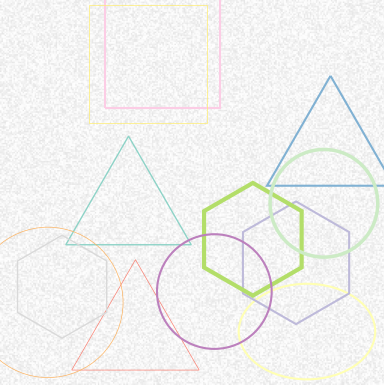[{"shape": "triangle", "thickness": 1, "radius": 0.94, "center": [0.334, 0.458]}, {"shape": "oval", "thickness": 1.5, "radius": 0.89, "center": [0.797, 0.139]}, {"shape": "hexagon", "thickness": 1.5, "radius": 0.8, "center": [0.769, 0.317]}, {"shape": "triangle", "thickness": 0.5, "radius": 0.96, "center": [0.352, 0.134]}, {"shape": "triangle", "thickness": 1.5, "radius": 0.95, "center": [0.858, 0.613]}, {"shape": "circle", "thickness": 0.5, "radius": 0.98, "center": [0.124, 0.215]}, {"shape": "hexagon", "thickness": 3, "radius": 0.73, "center": [0.657, 0.378]}, {"shape": "square", "thickness": 1.5, "radius": 0.75, "center": [0.423, 0.869]}, {"shape": "hexagon", "thickness": 1, "radius": 0.67, "center": [0.161, 0.255]}, {"shape": "circle", "thickness": 1.5, "radius": 0.74, "center": [0.557, 0.243]}, {"shape": "circle", "thickness": 2.5, "radius": 0.7, "center": [0.841, 0.472]}, {"shape": "square", "thickness": 0.5, "radius": 0.77, "center": [0.385, 0.833]}]